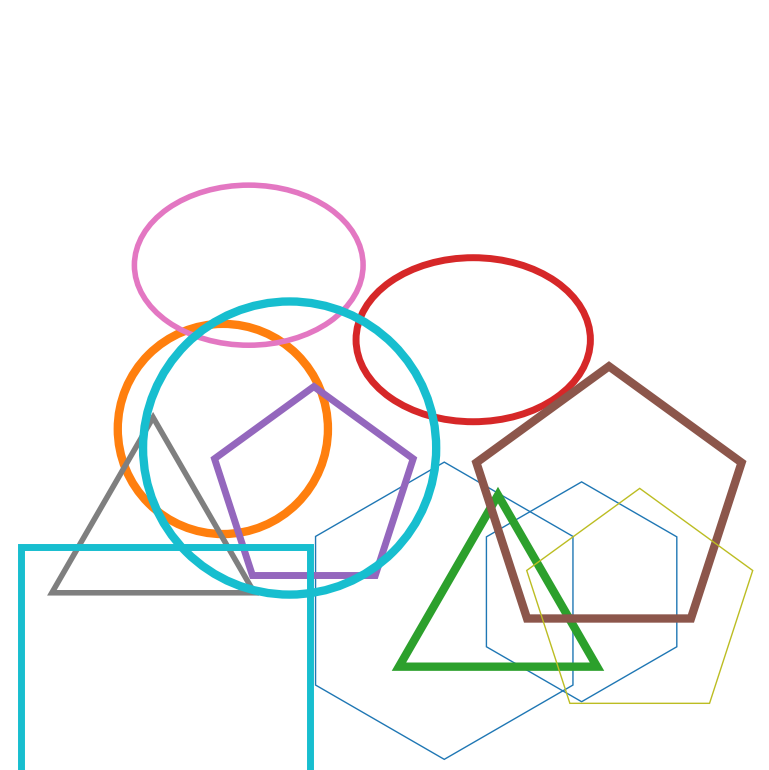[{"shape": "hexagon", "thickness": 0.5, "radius": 0.97, "center": [0.577, 0.207]}, {"shape": "hexagon", "thickness": 0.5, "radius": 0.71, "center": [0.755, 0.231]}, {"shape": "circle", "thickness": 3, "radius": 0.68, "center": [0.289, 0.443]}, {"shape": "triangle", "thickness": 3, "radius": 0.74, "center": [0.647, 0.208]}, {"shape": "oval", "thickness": 2.5, "radius": 0.76, "center": [0.615, 0.559]}, {"shape": "pentagon", "thickness": 2.5, "radius": 0.68, "center": [0.408, 0.362]}, {"shape": "pentagon", "thickness": 3, "radius": 0.91, "center": [0.791, 0.343]}, {"shape": "oval", "thickness": 2, "radius": 0.74, "center": [0.323, 0.656]}, {"shape": "triangle", "thickness": 2, "radius": 0.76, "center": [0.199, 0.306]}, {"shape": "pentagon", "thickness": 0.5, "radius": 0.77, "center": [0.831, 0.211]}, {"shape": "circle", "thickness": 3, "radius": 0.95, "center": [0.376, 0.418]}, {"shape": "square", "thickness": 2.5, "radius": 0.94, "center": [0.215, 0.102]}]